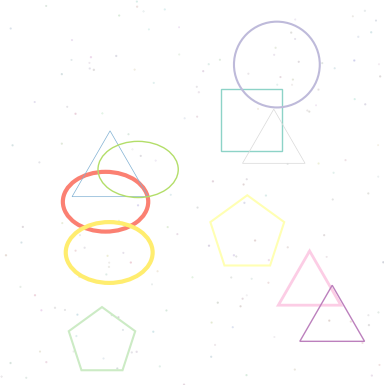[{"shape": "square", "thickness": 1, "radius": 0.4, "center": [0.653, 0.688]}, {"shape": "pentagon", "thickness": 1.5, "radius": 0.5, "center": [0.642, 0.392]}, {"shape": "circle", "thickness": 1.5, "radius": 0.56, "center": [0.719, 0.832]}, {"shape": "oval", "thickness": 3, "radius": 0.55, "center": [0.274, 0.476]}, {"shape": "triangle", "thickness": 0.5, "radius": 0.57, "center": [0.286, 0.546]}, {"shape": "oval", "thickness": 1, "radius": 0.52, "center": [0.359, 0.56]}, {"shape": "triangle", "thickness": 2, "radius": 0.47, "center": [0.804, 0.254]}, {"shape": "triangle", "thickness": 0.5, "radius": 0.47, "center": [0.711, 0.623]}, {"shape": "triangle", "thickness": 1, "radius": 0.49, "center": [0.863, 0.162]}, {"shape": "pentagon", "thickness": 1.5, "radius": 0.45, "center": [0.265, 0.112]}, {"shape": "oval", "thickness": 3, "radius": 0.56, "center": [0.284, 0.344]}]